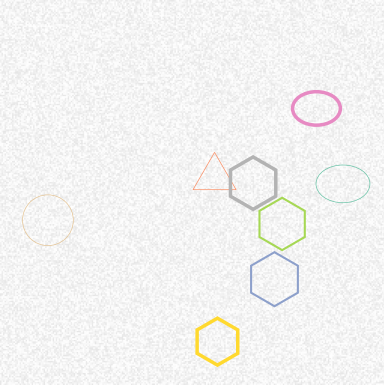[{"shape": "oval", "thickness": 0.5, "radius": 0.35, "center": [0.891, 0.522]}, {"shape": "triangle", "thickness": 0.5, "radius": 0.32, "center": [0.557, 0.54]}, {"shape": "hexagon", "thickness": 1.5, "radius": 0.35, "center": [0.713, 0.275]}, {"shape": "oval", "thickness": 2.5, "radius": 0.31, "center": [0.822, 0.718]}, {"shape": "hexagon", "thickness": 1.5, "radius": 0.34, "center": [0.733, 0.418]}, {"shape": "hexagon", "thickness": 2.5, "radius": 0.3, "center": [0.565, 0.113]}, {"shape": "circle", "thickness": 0.5, "radius": 0.33, "center": [0.124, 0.428]}, {"shape": "hexagon", "thickness": 2.5, "radius": 0.34, "center": [0.657, 0.524]}]